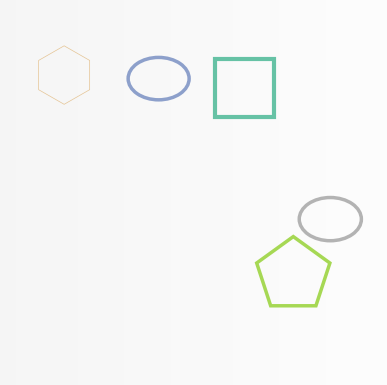[{"shape": "square", "thickness": 3, "radius": 0.38, "center": [0.631, 0.771]}, {"shape": "oval", "thickness": 2.5, "radius": 0.39, "center": [0.409, 0.796]}, {"shape": "pentagon", "thickness": 2.5, "radius": 0.5, "center": [0.757, 0.286]}, {"shape": "hexagon", "thickness": 0.5, "radius": 0.38, "center": [0.166, 0.805]}, {"shape": "oval", "thickness": 2.5, "radius": 0.4, "center": [0.852, 0.431]}]